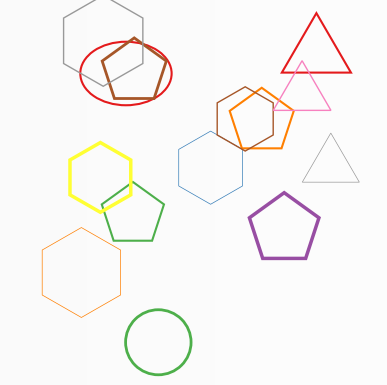[{"shape": "oval", "thickness": 1.5, "radius": 0.59, "center": [0.325, 0.809]}, {"shape": "triangle", "thickness": 1.5, "radius": 0.51, "center": [0.817, 0.863]}, {"shape": "hexagon", "thickness": 0.5, "radius": 0.48, "center": [0.544, 0.564]}, {"shape": "pentagon", "thickness": 1.5, "radius": 0.42, "center": [0.343, 0.443]}, {"shape": "circle", "thickness": 2, "radius": 0.42, "center": [0.409, 0.111]}, {"shape": "pentagon", "thickness": 2.5, "radius": 0.47, "center": [0.733, 0.405]}, {"shape": "pentagon", "thickness": 1.5, "radius": 0.43, "center": [0.675, 0.685]}, {"shape": "hexagon", "thickness": 0.5, "radius": 0.58, "center": [0.21, 0.292]}, {"shape": "hexagon", "thickness": 2.5, "radius": 0.45, "center": [0.259, 0.539]}, {"shape": "pentagon", "thickness": 2, "radius": 0.44, "center": [0.346, 0.815]}, {"shape": "hexagon", "thickness": 1, "radius": 0.42, "center": [0.633, 0.691]}, {"shape": "triangle", "thickness": 1, "radius": 0.43, "center": [0.78, 0.756]}, {"shape": "hexagon", "thickness": 1, "radius": 0.59, "center": [0.266, 0.894]}, {"shape": "triangle", "thickness": 0.5, "radius": 0.43, "center": [0.854, 0.569]}]